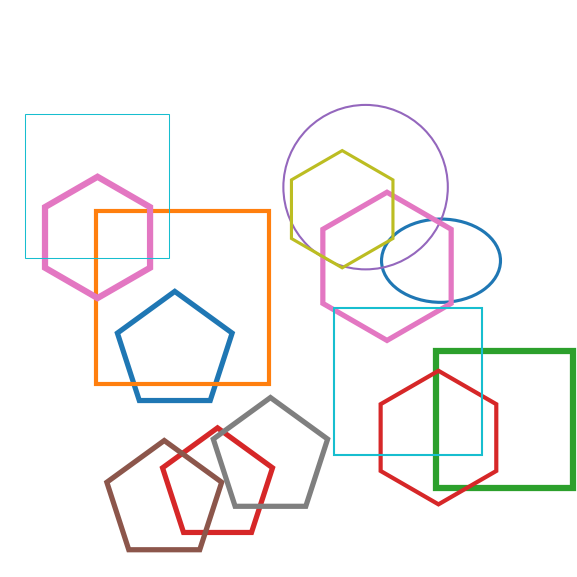[{"shape": "pentagon", "thickness": 2.5, "radius": 0.52, "center": [0.303, 0.39]}, {"shape": "oval", "thickness": 1.5, "radius": 0.51, "center": [0.764, 0.548]}, {"shape": "square", "thickness": 2, "radius": 0.75, "center": [0.316, 0.484]}, {"shape": "square", "thickness": 3, "radius": 0.59, "center": [0.873, 0.273]}, {"shape": "pentagon", "thickness": 2.5, "radius": 0.5, "center": [0.377, 0.158]}, {"shape": "hexagon", "thickness": 2, "radius": 0.58, "center": [0.759, 0.241]}, {"shape": "circle", "thickness": 1, "radius": 0.71, "center": [0.633, 0.675]}, {"shape": "pentagon", "thickness": 2.5, "radius": 0.52, "center": [0.284, 0.132]}, {"shape": "hexagon", "thickness": 3, "radius": 0.53, "center": [0.169, 0.588]}, {"shape": "hexagon", "thickness": 2.5, "radius": 0.64, "center": [0.67, 0.538]}, {"shape": "pentagon", "thickness": 2.5, "radius": 0.52, "center": [0.468, 0.207]}, {"shape": "hexagon", "thickness": 1.5, "radius": 0.51, "center": [0.593, 0.637]}, {"shape": "square", "thickness": 1, "radius": 0.64, "center": [0.707, 0.338]}, {"shape": "square", "thickness": 0.5, "radius": 0.62, "center": [0.167, 0.677]}]